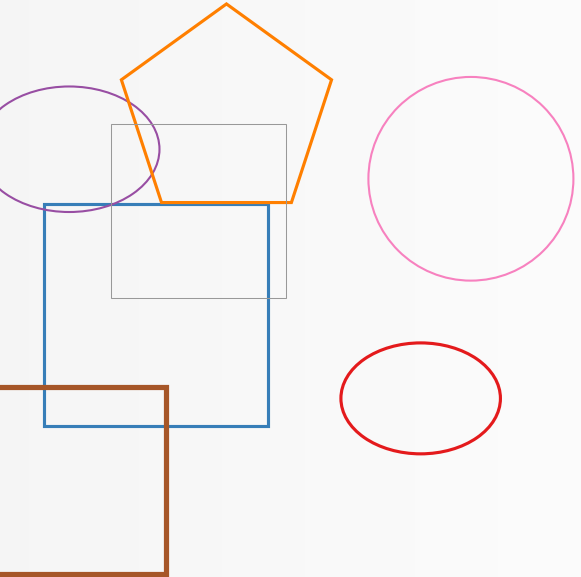[{"shape": "oval", "thickness": 1.5, "radius": 0.69, "center": [0.724, 0.309]}, {"shape": "square", "thickness": 1.5, "radius": 0.96, "center": [0.268, 0.454]}, {"shape": "oval", "thickness": 1, "radius": 0.78, "center": [0.119, 0.741]}, {"shape": "pentagon", "thickness": 1.5, "radius": 0.95, "center": [0.39, 0.802]}, {"shape": "square", "thickness": 2.5, "radius": 0.81, "center": [0.124, 0.168]}, {"shape": "circle", "thickness": 1, "radius": 0.88, "center": [0.81, 0.69]}, {"shape": "square", "thickness": 0.5, "radius": 0.75, "center": [0.341, 0.633]}]